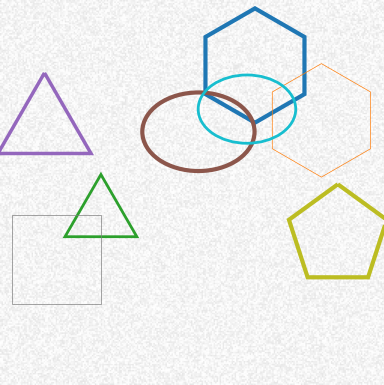[{"shape": "hexagon", "thickness": 3, "radius": 0.74, "center": [0.662, 0.83]}, {"shape": "hexagon", "thickness": 0.5, "radius": 0.74, "center": [0.835, 0.687]}, {"shape": "triangle", "thickness": 2, "radius": 0.54, "center": [0.262, 0.439]}, {"shape": "triangle", "thickness": 2.5, "radius": 0.7, "center": [0.116, 0.671]}, {"shape": "oval", "thickness": 3, "radius": 0.73, "center": [0.515, 0.658]}, {"shape": "square", "thickness": 0.5, "radius": 0.57, "center": [0.147, 0.326]}, {"shape": "pentagon", "thickness": 3, "radius": 0.67, "center": [0.878, 0.388]}, {"shape": "oval", "thickness": 2, "radius": 0.63, "center": [0.641, 0.717]}]